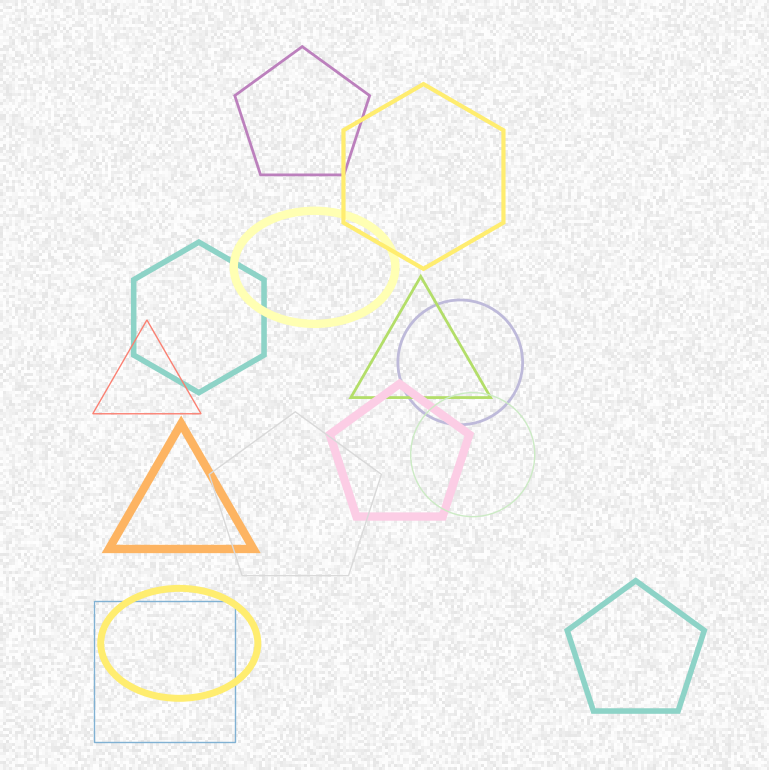[{"shape": "pentagon", "thickness": 2, "radius": 0.47, "center": [0.826, 0.152]}, {"shape": "hexagon", "thickness": 2, "radius": 0.49, "center": [0.258, 0.588]}, {"shape": "oval", "thickness": 3, "radius": 0.52, "center": [0.409, 0.653]}, {"shape": "circle", "thickness": 1, "radius": 0.4, "center": [0.598, 0.529]}, {"shape": "triangle", "thickness": 0.5, "radius": 0.41, "center": [0.191, 0.503]}, {"shape": "square", "thickness": 0.5, "radius": 0.46, "center": [0.214, 0.128]}, {"shape": "triangle", "thickness": 3, "radius": 0.54, "center": [0.235, 0.341]}, {"shape": "triangle", "thickness": 1, "radius": 0.52, "center": [0.546, 0.536]}, {"shape": "pentagon", "thickness": 3, "radius": 0.48, "center": [0.519, 0.406]}, {"shape": "pentagon", "thickness": 0.5, "radius": 0.59, "center": [0.384, 0.348]}, {"shape": "pentagon", "thickness": 1, "radius": 0.46, "center": [0.393, 0.847]}, {"shape": "circle", "thickness": 0.5, "radius": 0.4, "center": [0.614, 0.41]}, {"shape": "hexagon", "thickness": 1.5, "radius": 0.6, "center": [0.55, 0.771]}, {"shape": "oval", "thickness": 2.5, "radius": 0.51, "center": [0.233, 0.164]}]